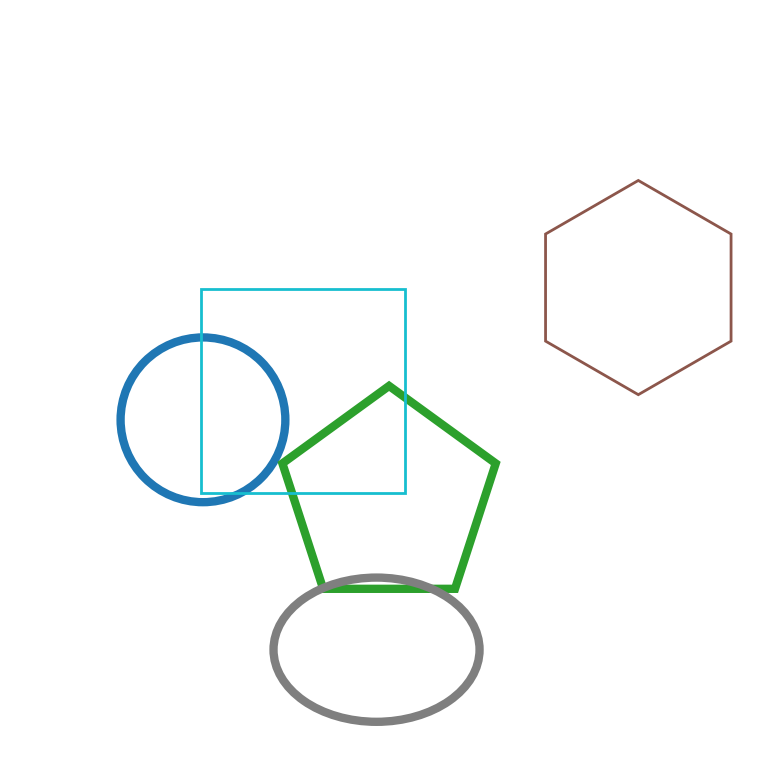[{"shape": "circle", "thickness": 3, "radius": 0.53, "center": [0.264, 0.455]}, {"shape": "pentagon", "thickness": 3, "radius": 0.73, "center": [0.505, 0.353]}, {"shape": "hexagon", "thickness": 1, "radius": 0.7, "center": [0.829, 0.627]}, {"shape": "oval", "thickness": 3, "radius": 0.67, "center": [0.489, 0.156]}, {"shape": "square", "thickness": 1, "radius": 0.66, "center": [0.393, 0.493]}]